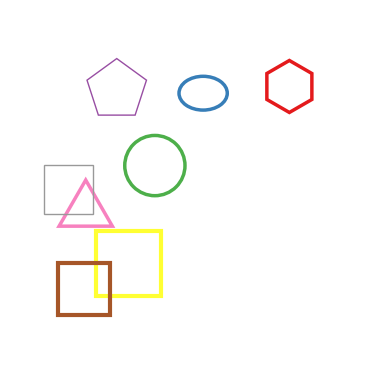[{"shape": "hexagon", "thickness": 2.5, "radius": 0.34, "center": [0.752, 0.775]}, {"shape": "oval", "thickness": 2.5, "radius": 0.31, "center": [0.528, 0.758]}, {"shape": "circle", "thickness": 2.5, "radius": 0.39, "center": [0.402, 0.57]}, {"shape": "pentagon", "thickness": 1, "radius": 0.41, "center": [0.303, 0.767]}, {"shape": "square", "thickness": 3, "radius": 0.42, "center": [0.335, 0.315]}, {"shape": "square", "thickness": 3, "radius": 0.34, "center": [0.218, 0.249]}, {"shape": "triangle", "thickness": 2.5, "radius": 0.4, "center": [0.223, 0.452]}, {"shape": "square", "thickness": 1, "radius": 0.32, "center": [0.179, 0.508]}]